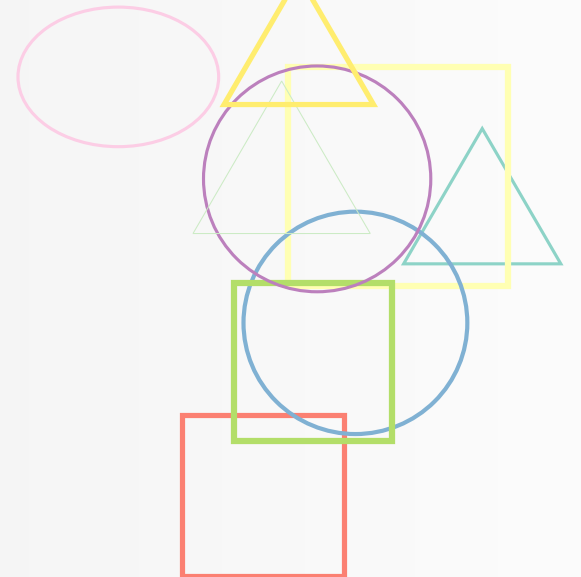[{"shape": "triangle", "thickness": 1.5, "radius": 0.78, "center": [0.83, 0.62]}, {"shape": "square", "thickness": 3, "radius": 0.95, "center": [0.685, 0.693]}, {"shape": "square", "thickness": 2.5, "radius": 0.7, "center": [0.452, 0.142]}, {"shape": "circle", "thickness": 2, "radius": 0.96, "center": [0.611, 0.44]}, {"shape": "square", "thickness": 3, "radius": 0.68, "center": [0.539, 0.372]}, {"shape": "oval", "thickness": 1.5, "radius": 0.86, "center": [0.204, 0.866]}, {"shape": "circle", "thickness": 1.5, "radius": 0.98, "center": [0.546, 0.689]}, {"shape": "triangle", "thickness": 0.5, "radius": 0.88, "center": [0.485, 0.683]}, {"shape": "triangle", "thickness": 2.5, "radius": 0.74, "center": [0.514, 0.892]}]